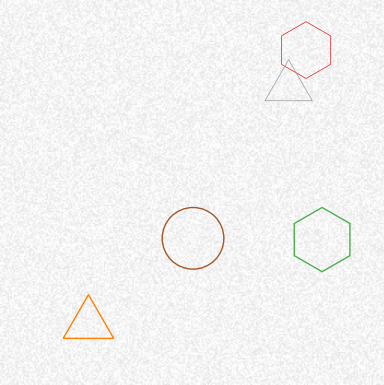[{"shape": "hexagon", "thickness": 0.5, "radius": 0.37, "center": [0.795, 0.87]}, {"shape": "hexagon", "thickness": 1, "radius": 0.42, "center": [0.837, 0.378]}, {"shape": "triangle", "thickness": 1, "radius": 0.38, "center": [0.23, 0.159]}, {"shape": "circle", "thickness": 1, "radius": 0.4, "center": [0.501, 0.381]}, {"shape": "triangle", "thickness": 0.5, "radius": 0.36, "center": [0.75, 0.774]}]